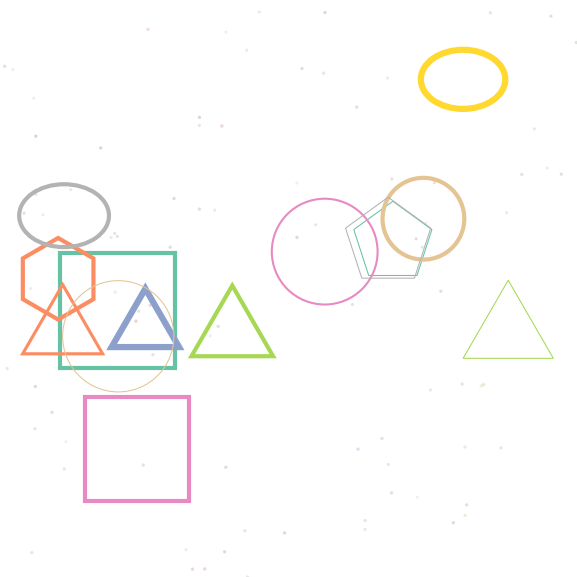[{"shape": "square", "thickness": 2, "radius": 0.5, "center": [0.204, 0.461]}, {"shape": "pentagon", "thickness": 0.5, "radius": 0.36, "center": [0.68, 0.58]}, {"shape": "hexagon", "thickness": 2, "radius": 0.35, "center": [0.101, 0.516]}, {"shape": "triangle", "thickness": 1.5, "radius": 0.4, "center": [0.108, 0.426]}, {"shape": "triangle", "thickness": 3, "radius": 0.34, "center": [0.252, 0.432]}, {"shape": "square", "thickness": 2, "radius": 0.45, "center": [0.237, 0.221]}, {"shape": "circle", "thickness": 1, "radius": 0.46, "center": [0.562, 0.563]}, {"shape": "triangle", "thickness": 2, "radius": 0.41, "center": [0.402, 0.423]}, {"shape": "triangle", "thickness": 0.5, "radius": 0.45, "center": [0.88, 0.424]}, {"shape": "oval", "thickness": 3, "radius": 0.37, "center": [0.802, 0.862]}, {"shape": "circle", "thickness": 0.5, "radius": 0.48, "center": [0.205, 0.417]}, {"shape": "circle", "thickness": 2, "radius": 0.35, "center": [0.733, 0.62]}, {"shape": "oval", "thickness": 2, "radius": 0.39, "center": [0.111, 0.626]}, {"shape": "pentagon", "thickness": 0.5, "radius": 0.39, "center": [0.672, 0.58]}]